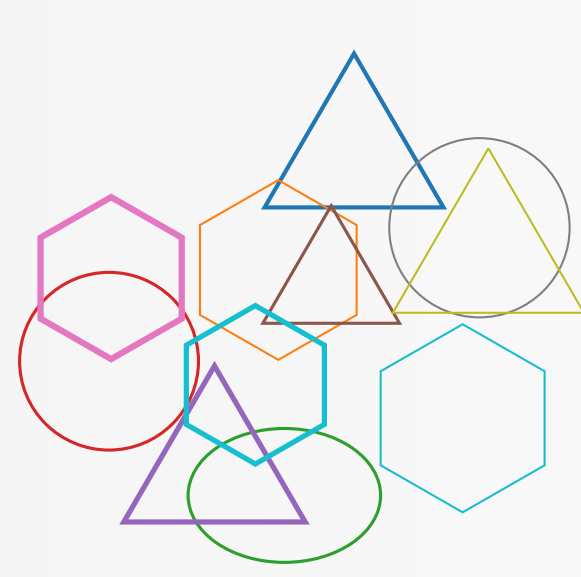[{"shape": "triangle", "thickness": 2, "radius": 0.89, "center": [0.609, 0.729]}, {"shape": "hexagon", "thickness": 1, "radius": 0.78, "center": [0.479, 0.532]}, {"shape": "oval", "thickness": 1.5, "radius": 0.83, "center": [0.489, 0.141]}, {"shape": "circle", "thickness": 1.5, "radius": 0.77, "center": [0.188, 0.374]}, {"shape": "triangle", "thickness": 2.5, "radius": 0.9, "center": [0.369, 0.185]}, {"shape": "triangle", "thickness": 1.5, "radius": 0.68, "center": [0.57, 0.507]}, {"shape": "hexagon", "thickness": 3, "radius": 0.7, "center": [0.191, 0.518]}, {"shape": "circle", "thickness": 1, "radius": 0.78, "center": [0.825, 0.605]}, {"shape": "triangle", "thickness": 1, "radius": 0.95, "center": [0.84, 0.552]}, {"shape": "hexagon", "thickness": 2.5, "radius": 0.69, "center": [0.439, 0.333]}, {"shape": "hexagon", "thickness": 1, "radius": 0.81, "center": [0.796, 0.275]}]